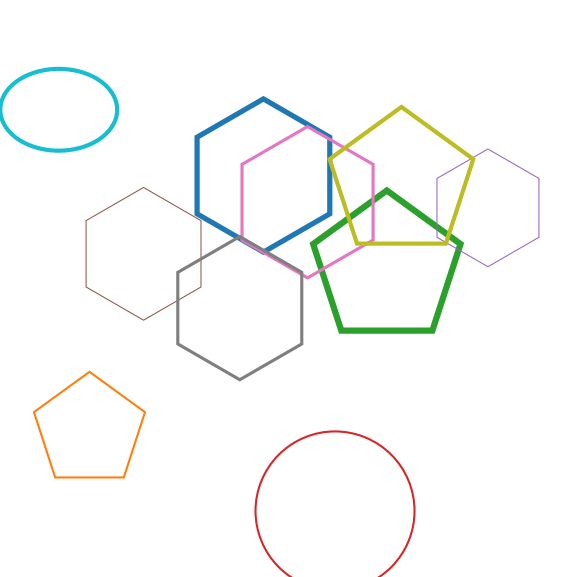[{"shape": "hexagon", "thickness": 2.5, "radius": 0.66, "center": [0.456, 0.695]}, {"shape": "pentagon", "thickness": 1, "radius": 0.51, "center": [0.155, 0.254]}, {"shape": "pentagon", "thickness": 3, "radius": 0.67, "center": [0.67, 0.535]}, {"shape": "circle", "thickness": 1, "radius": 0.69, "center": [0.58, 0.114]}, {"shape": "hexagon", "thickness": 0.5, "radius": 0.51, "center": [0.845, 0.639]}, {"shape": "hexagon", "thickness": 0.5, "radius": 0.57, "center": [0.249, 0.56]}, {"shape": "hexagon", "thickness": 1.5, "radius": 0.66, "center": [0.533, 0.649]}, {"shape": "hexagon", "thickness": 1.5, "radius": 0.62, "center": [0.415, 0.466]}, {"shape": "pentagon", "thickness": 2, "radius": 0.65, "center": [0.695, 0.683]}, {"shape": "oval", "thickness": 2, "radius": 0.51, "center": [0.102, 0.809]}]